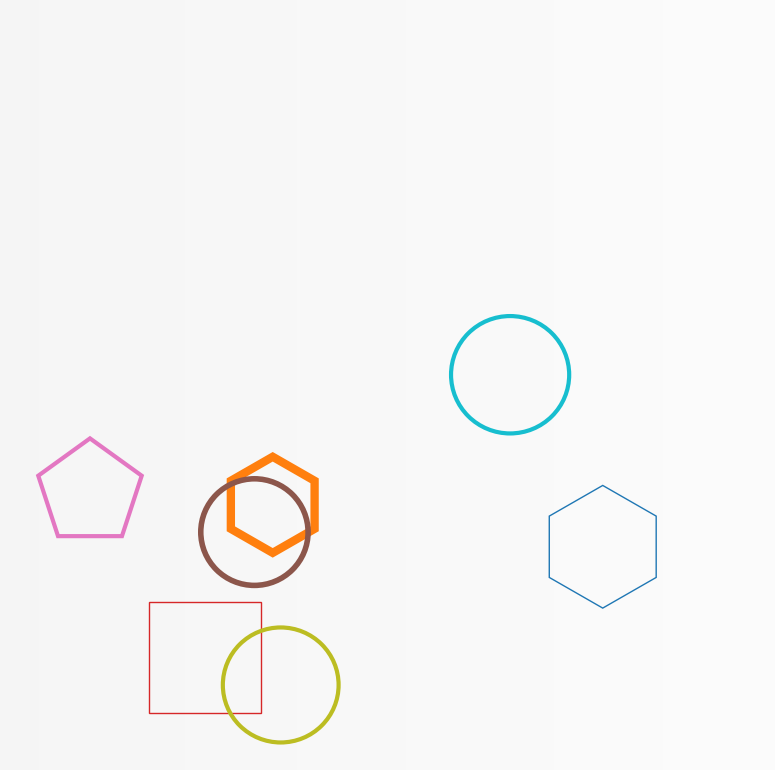[{"shape": "hexagon", "thickness": 0.5, "radius": 0.4, "center": [0.778, 0.29]}, {"shape": "hexagon", "thickness": 3, "radius": 0.31, "center": [0.352, 0.344]}, {"shape": "square", "thickness": 0.5, "radius": 0.36, "center": [0.265, 0.146]}, {"shape": "circle", "thickness": 2, "radius": 0.35, "center": [0.328, 0.309]}, {"shape": "pentagon", "thickness": 1.5, "radius": 0.35, "center": [0.116, 0.36]}, {"shape": "circle", "thickness": 1.5, "radius": 0.37, "center": [0.362, 0.11]}, {"shape": "circle", "thickness": 1.5, "radius": 0.38, "center": [0.658, 0.513]}]